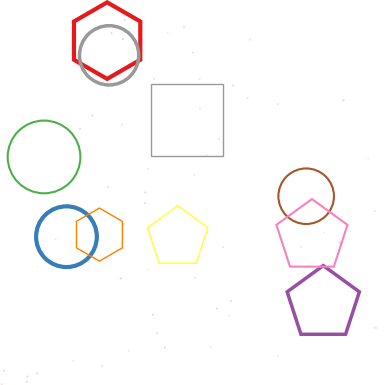[{"shape": "hexagon", "thickness": 3, "radius": 0.5, "center": [0.278, 0.894]}, {"shape": "circle", "thickness": 3, "radius": 0.39, "center": [0.173, 0.385]}, {"shape": "circle", "thickness": 1.5, "radius": 0.47, "center": [0.114, 0.592]}, {"shape": "pentagon", "thickness": 2.5, "radius": 0.49, "center": [0.84, 0.211]}, {"shape": "hexagon", "thickness": 1, "radius": 0.34, "center": [0.258, 0.391]}, {"shape": "pentagon", "thickness": 1, "radius": 0.41, "center": [0.462, 0.383]}, {"shape": "circle", "thickness": 1.5, "radius": 0.36, "center": [0.795, 0.49]}, {"shape": "pentagon", "thickness": 1.5, "radius": 0.49, "center": [0.81, 0.386]}, {"shape": "circle", "thickness": 2.5, "radius": 0.38, "center": [0.283, 0.856]}, {"shape": "square", "thickness": 1, "radius": 0.47, "center": [0.486, 0.688]}]